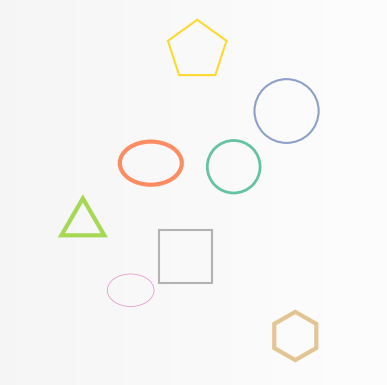[{"shape": "circle", "thickness": 2, "radius": 0.34, "center": [0.603, 0.567]}, {"shape": "oval", "thickness": 3, "radius": 0.4, "center": [0.389, 0.576]}, {"shape": "circle", "thickness": 1.5, "radius": 0.41, "center": [0.739, 0.712]}, {"shape": "oval", "thickness": 0.5, "radius": 0.3, "center": [0.337, 0.246]}, {"shape": "triangle", "thickness": 3, "radius": 0.32, "center": [0.214, 0.421]}, {"shape": "pentagon", "thickness": 1.5, "radius": 0.4, "center": [0.509, 0.869]}, {"shape": "hexagon", "thickness": 3, "radius": 0.31, "center": [0.762, 0.127]}, {"shape": "square", "thickness": 1.5, "radius": 0.34, "center": [0.48, 0.334]}]